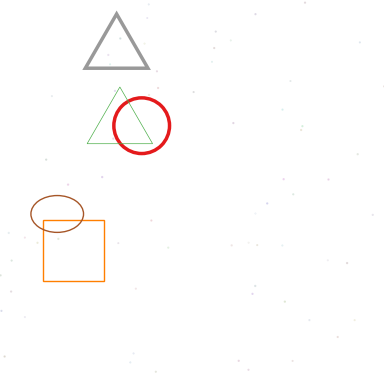[{"shape": "circle", "thickness": 2.5, "radius": 0.36, "center": [0.368, 0.674]}, {"shape": "triangle", "thickness": 0.5, "radius": 0.49, "center": [0.311, 0.676]}, {"shape": "square", "thickness": 1, "radius": 0.4, "center": [0.191, 0.35]}, {"shape": "oval", "thickness": 1, "radius": 0.34, "center": [0.149, 0.444]}, {"shape": "triangle", "thickness": 2.5, "radius": 0.47, "center": [0.303, 0.87]}]